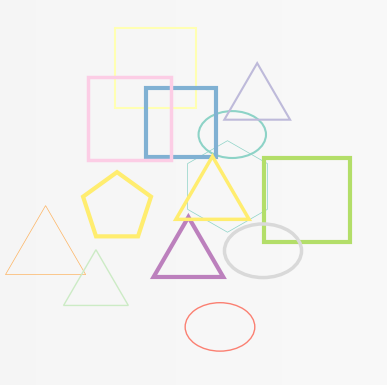[{"shape": "oval", "thickness": 1.5, "radius": 0.44, "center": [0.599, 0.651]}, {"shape": "hexagon", "thickness": 0.5, "radius": 0.59, "center": [0.587, 0.516]}, {"shape": "square", "thickness": 1.5, "radius": 0.52, "center": [0.401, 0.824]}, {"shape": "triangle", "thickness": 1.5, "radius": 0.49, "center": [0.664, 0.738]}, {"shape": "oval", "thickness": 1, "radius": 0.45, "center": [0.568, 0.151]}, {"shape": "square", "thickness": 3, "radius": 0.45, "center": [0.467, 0.682]}, {"shape": "triangle", "thickness": 0.5, "radius": 0.6, "center": [0.118, 0.346]}, {"shape": "square", "thickness": 3, "radius": 0.55, "center": [0.793, 0.481]}, {"shape": "square", "thickness": 2.5, "radius": 0.54, "center": [0.335, 0.692]}, {"shape": "oval", "thickness": 2.5, "radius": 0.5, "center": [0.679, 0.349]}, {"shape": "triangle", "thickness": 3, "radius": 0.52, "center": [0.486, 0.332]}, {"shape": "triangle", "thickness": 1, "radius": 0.48, "center": [0.248, 0.255]}, {"shape": "pentagon", "thickness": 3, "radius": 0.46, "center": [0.302, 0.461]}, {"shape": "triangle", "thickness": 2.5, "radius": 0.55, "center": [0.548, 0.485]}]